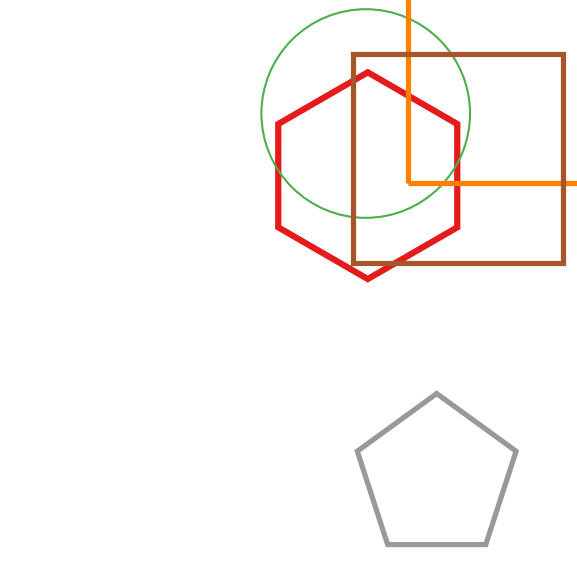[{"shape": "hexagon", "thickness": 3, "radius": 0.89, "center": [0.637, 0.695]}, {"shape": "circle", "thickness": 1, "radius": 0.9, "center": [0.633, 0.803]}, {"shape": "square", "thickness": 2.5, "radius": 0.89, "center": [0.886, 0.86]}, {"shape": "square", "thickness": 2.5, "radius": 0.91, "center": [0.793, 0.724]}, {"shape": "pentagon", "thickness": 2.5, "radius": 0.72, "center": [0.756, 0.173]}]